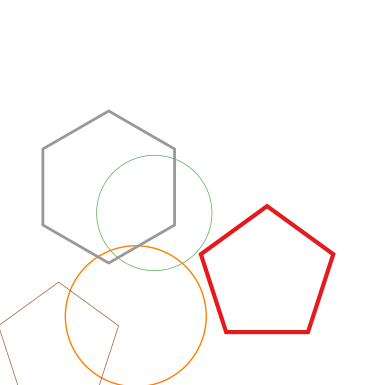[{"shape": "pentagon", "thickness": 3, "radius": 0.9, "center": [0.694, 0.284]}, {"shape": "circle", "thickness": 0.5, "radius": 0.75, "center": [0.401, 0.447]}, {"shape": "circle", "thickness": 1, "radius": 0.92, "center": [0.353, 0.179]}, {"shape": "pentagon", "thickness": 0.5, "radius": 0.82, "center": [0.152, 0.103]}, {"shape": "hexagon", "thickness": 2, "radius": 0.99, "center": [0.282, 0.514]}]